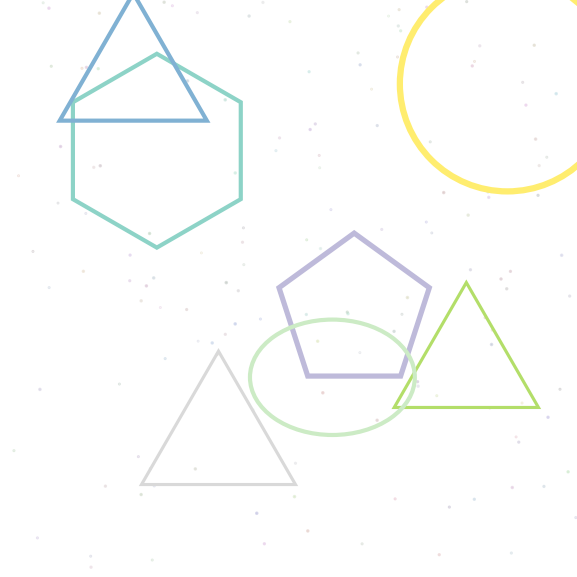[{"shape": "hexagon", "thickness": 2, "radius": 0.84, "center": [0.272, 0.738]}, {"shape": "pentagon", "thickness": 2.5, "radius": 0.68, "center": [0.613, 0.459]}, {"shape": "triangle", "thickness": 2, "radius": 0.74, "center": [0.231, 0.864]}, {"shape": "triangle", "thickness": 1.5, "radius": 0.72, "center": [0.807, 0.366]}, {"shape": "triangle", "thickness": 1.5, "radius": 0.77, "center": [0.378, 0.237]}, {"shape": "oval", "thickness": 2, "radius": 0.71, "center": [0.576, 0.346]}, {"shape": "circle", "thickness": 3, "radius": 0.93, "center": [0.879, 0.854]}]